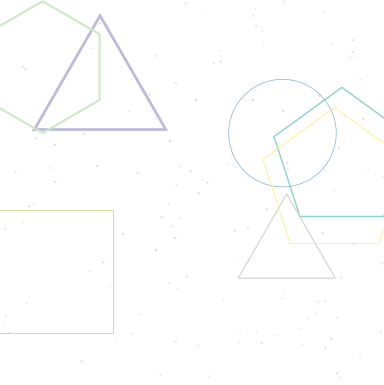[{"shape": "pentagon", "thickness": 1, "radius": 0.93, "center": [0.888, 0.588]}, {"shape": "triangle", "thickness": 2, "radius": 0.99, "center": [0.26, 0.762]}, {"shape": "circle", "thickness": 0.5, "radius": 0.7, "center": [0.734, 0.654]}, {"shape": "square", "thickness": 0.5, "radius": 0.8, "center": [0.135, 0.295]}, {"shape": "triangle", "thickness": 1, "radius": 0.73, "center": [0.745, 0.35]}, {"shape": "hexagon", "thickness": 1.5, "radius": 0.86, "center": [0.111, 0.826]}, {"shape": "pentagon", "thickness": 0.5, "radius": 0.98, "center": [0.869, 0.525]}]